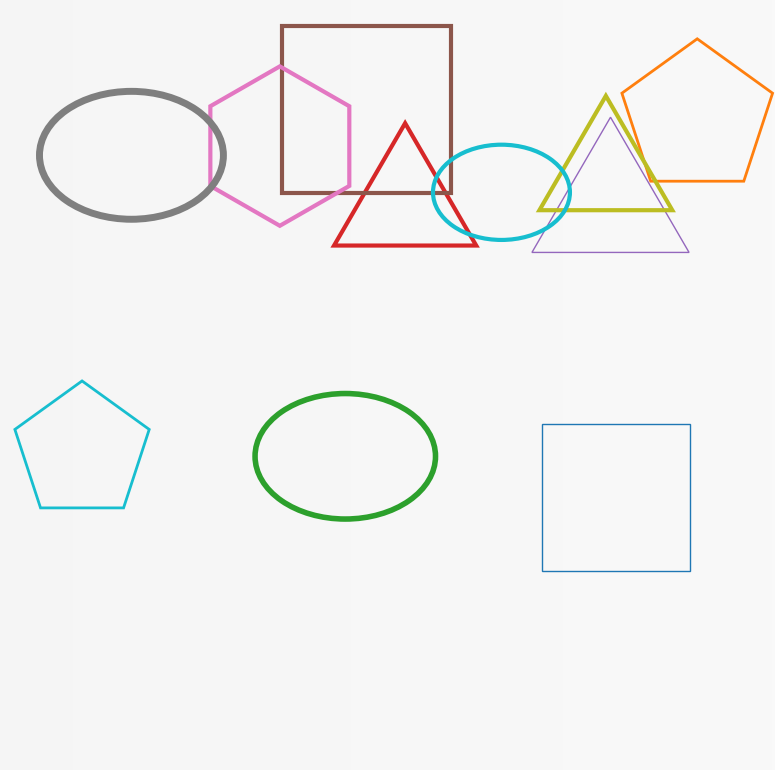[{"shape": "square", "thickness": 0.5, "radius": 0.48, "center": [0.795, 0.354]}, {"shape": "pentagon", "thickness": 1, "radius": 0.51, "center": [0.9, 0.847]}, {"shape": "oval", "thickness": 2, "radius": 0.58, "center": [0.446, 0.407]}, {"shape": "triangle", "thickness": 1.5, "radius": 0.53, "center": [0.523, 0.734]}, {"shape": "triangle", "thickness": 0.5, "radius": 0.59, "center": [0.788, 0.731]}, {"shape": "square", "thickness": 1.5, "radius": 0.54, "center": [0.473, 0.858]}, {"shape": "hexagon", "thickness": 1.5, "radius": 0.52, "center": [0.361, 0.81]}, {"shape": "oval", "thickness": 2.5, "radius": 0.59, "center": [0.17, 0.798]}, {"shape": "triangle", "thickness": 1.5, "radius": 0.49, "center": [0.782, 0.776]}, {"shape": "pentagon", "thickness": 1, "radius": 0.46, "center": [0.106, 0.414]}, {"shape": "oval", "thickness": 1.5, "radius": 0.44, "center": [0.647, 0.75]}]